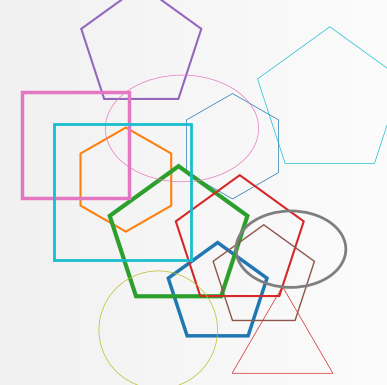[{"shape": "pentagon", "thickness": 2.5, "radius": 0.67, "center": [0.562, 0.236]}, {"shape": "hexagon", "thickness": 0.5, "radius": 0.68, "center": [0.6, 0.62]}, {"shape": "hexagon", "thickness": 1.5, "radius": 0.68, "center": [0.325, 0.534]}, {"shape": "pentagon", "thickness": 3, "radius": 0.93, "center": [0.461, 0.382]}, {"shape": "triangle", "thickness": 0.5, "radius": 0.75, "center": [0.729, 0.106]}, {"shape": "pentagon", "thickness": 1.5, "radius": 0.87, "center": [0.619, 0.371]}, {"shape": "pentagon", "thickness": 1.5, "radius": 0.81, "center": [0.365, 0.875]}, {"shape": "pentagon", "thickness": 1, "radius": 0.69, "center": [0.681, 0.279]}, {"shape": "oval", "thickness": 0.5, "radius": 0.99, "center": [0.47, 0.666]}, {"shape": "square", "thickness": 2.5, "radius": 0.69, "center": [0.196, 0.623]}, {"shape": "oval", "thickness": 2, "radius": 0.71, "center": [0.751, 0.353]}, {"shape": "circle", "thickness": 0.5, "radius": 0.77, "center": [0.408, 0.143]}, {"shape": "pentagon", "thickness": 0.5, "radius": 0.98, "center": [0.851, 0.734]}, {"shape": "square", "thickness": 2, "radius": 0.88, "center": [0.315, 0.501]}]